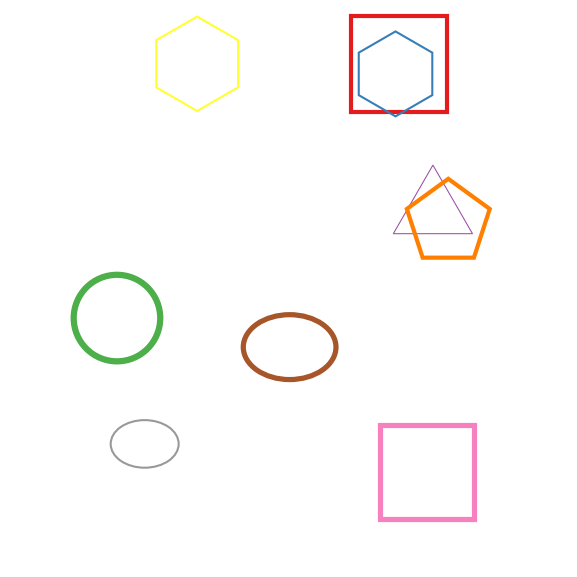[{"shape": "square", "thickness": 2, "radius": 0.41, "center": [0.691, 0.888]}, {"shape": "hexagon", "thickness": 1, "radius": 0.37, "center": [0.685, 0.871]}, {"shape": "circle", "thickness": 3, "radius": 0.37, "center": [0.203, 0.448]}, {"shape": "triangle", "thickness": 0.5, "radius": 0.4, "center": [0.75, 0.634]}, {"shape": "pentagon", "thickness": 2, "radius": 0.38, "center": [0.776, 0.614]}, {"shape": "hexagon", "thickness": 1, "radius": 0.41, "center": [0.341, 0.889]}, {"shape": "oval", "thickness": 2.5, "radius": 0.4, "center": [0.502, 0.398]}, {"shape": "square", "thickness": 2.5, "radius": 0.41, "center": [0.739, 0.182]}, {"shape": "oval", "thickness": 1, "radius": 0.29, "center": [0.251, 0.23]}]